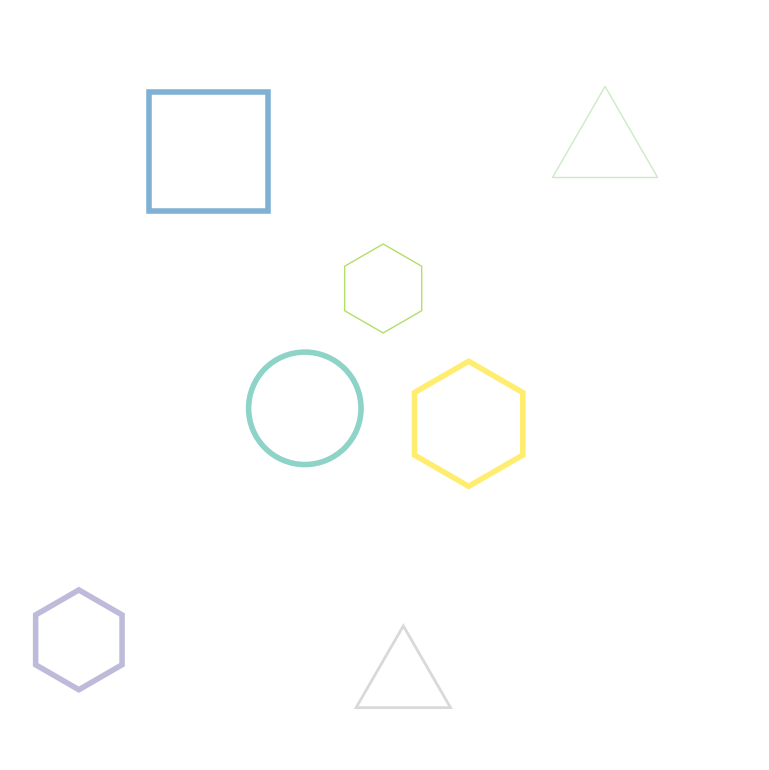[{"shape": "circle", "thickness": 2, "radius": 0.37, "center": [0.396, 0.47]}, {"shape": "hexagon", "thickness": 2, "radius": 0.32, "center": [0.102, 0.169]}, {"shape": "square", "thickness": 2, "radius": 0.39, "center": [0.271, 0.803]}, {"shape": "hexagon", "thickness": 0.5, "radius": 0.29, "center": [0.498, 0.625]}, {"shape": "triangle", "thickness": 1, "radius": 0.35, "center": [0.524, 0.116]}, {"shape": "triangle", "thickness": 0.5, "radius": 0.39, "center": [0.786, 0.809]}, {"shape": "hexagon", "thickness": 2, "radius": 0.41, "center": [0.609, 0.45]}]